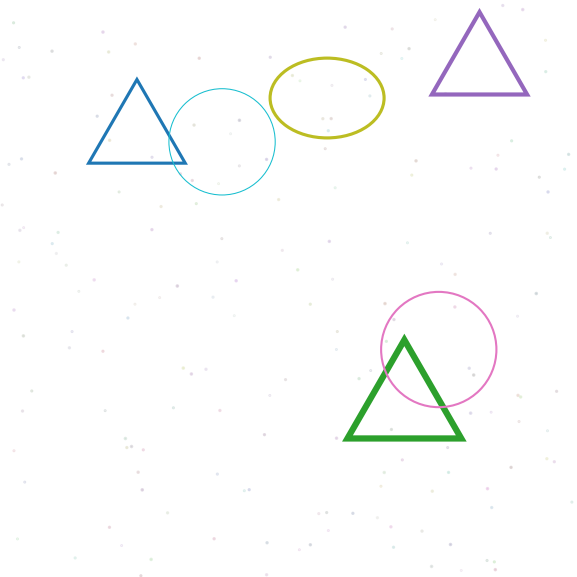[{"shape": "triangle", "thickness": 1.5, "radius": 0.48, "center": [0.237, 0.765]}, {"shape": "triangle", "thickness": 3, "radius": 0.57, "center": [0.7, 0.297]}, {"shape": "triangle", "thickness": 2, "radius": 0.48, "center": [0.83, 0.883]}, {"shape": "circle", "thickness": 1, "radius": 0.5, "center": [0.76, 0.394]}, {"shape": "oval", "thickness": 1.5, "radius": 0.49, "center": [0.566, 0.829]}, {"shape": "circle", "thickness": 0.5, "radius": 0.46, "center": [0.385, 0.754]}]